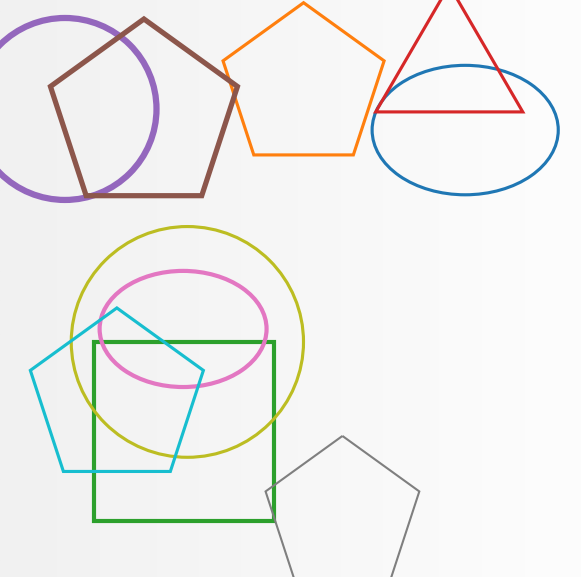[{"shape": "oval", "thickness": 1.5, "radius": 0.8, "center": [0.8, 0.774]}, {"shape": "pentagon", "thickness": 1.5, "radius": 0.73, "center": [0.522, 0.849]}, {"shape": "square", "thickness": 2, "radius": 0.77, "center": [0.316, 0.253]}, {"shape": "triangle", "thickness": 1.5, "radius": 0.73, "center": [0.773, 0.878]}, {"shape": "circle", "thickness": 3, "radius": 0.79, "center": [0.112, 0.81]}, {"shape": "pentagon", "thickness": 2.5, "radius": 0.85, "center": [0.248, 0.797]}, {"shape": "oval", "thickness": 2, "radius": 0.72, "center": [0.315, 0.43]}, {"shape": "pentagon", "thickness": 1, "radius": 0.7, "center": [0.589, 0.105]}, {"shape": "circle", "thickness": 1.5, "radius": 1.0, "center": [0.322, 0.407]}, {"shape": "pentagon", "thickness": 1.5, "radius": 0.78, "center": [0.201, 0.309]}]